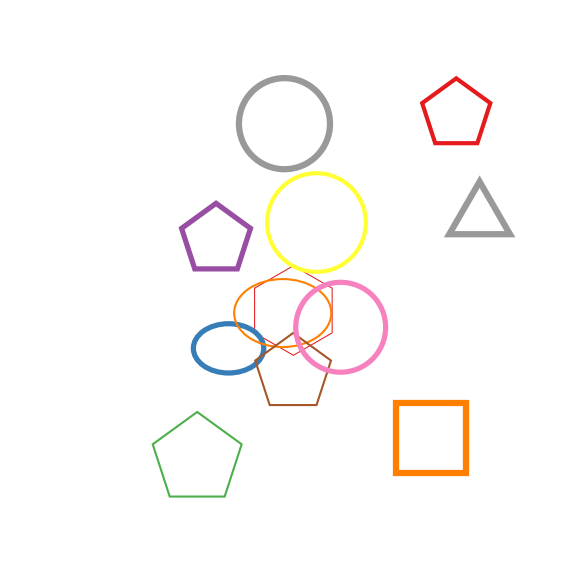[{"shape": "pentagon", "thickness": 2, "radius": 0.31, "center": [0.79, 0.801]}, {"shape": "hexagon", "thickness": 0.5, "radius": 0.39, "center": [0.508, 0.461]}, {"shape": "oval", "thickness": 2.5, "radius": 0.3, "center": [0.396, 0.396]}, {"shape": "pentagon", "thickness": 1, "radius": 0.4, "center": [0.341, 0.205]}, {"shape": "pentagon", "thickness": 2.5, "radius": 0.31, "center": [0.374, 0.584]}, {"shape": "oval", "thickness": 1, "radius": 0.42, "center": [0.49, 0.457]}, {"shape": "square", "thickness": 3, "radius": 0.3, "center": [0.746, 0.241]}, {"shape": "circle", "thickness": 2, "radius": 0.43, "center": [0.548, 0.614]}, {"shape": "pentagon", "thickness": 1, "radius": 0.34, "center": [0.508, 0.354]}, {"shape": "circle", "thickness": 2.5, "radius": 0.39, "center": [0.59, 0.432]}, {"shape": "triangle", "thickness": 3, "radius": 0.3, "center": [0.831, 0.624]}, {"shape": "circle", "thickness": 3, "radius": 0.39, "center": [0.493, 0.785]}]